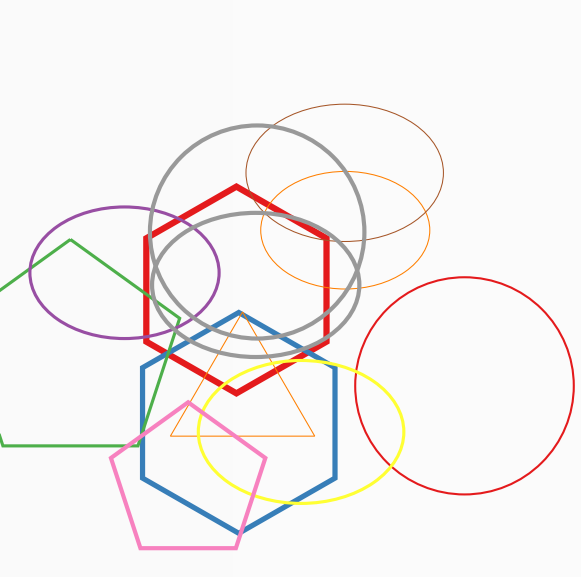[{"shape": "hexagon", "thickness": 3, "radius": 0.89, "center": [0.407, 0.497]}, {"shape": "circle", "thickness": 1, "radius": 0.94, "center": [0.799, 0.331]}, {"shape": "hexagon", "thickness": 2.5, "radius": 0.96, "center": [0.411, 0.267]}, {"shape": "pentagon", "thickness": 1.5, "radius": 0.99, "center": [0.121, 0.387]}, {"shape": "oval", "thickness": 1.5, "radius": 0.81, "center": [0.214, 0.527]}, {"shape": "oval", "thickness": 0.5, "radius": 0.73, "center": [0.594, 0.6]}, {"shape": "triangle", "thickness": 0.5, "radius": 0.72, "center": [0.417, 0.316]}, {"shape": "oval", "thickness": 1.5, "radius": 0.88, "center": [0.518, 0.251]}, {"shape": "oval", "thickness": 0.5, "radius": 0.85, "center": [0.593, 0.7]}, {"shape": "pentagon", "thickness": 2, "radius": 0.7, "center": [0.324, 0.163]}, {"shape": "oval", "thickness": 2, "radius": 0.89, "center": [0.44, 0.506]}, {"shape": "circle", "thickness": 2, "radius": 0.92, "center": [0.442, 0.597]}]